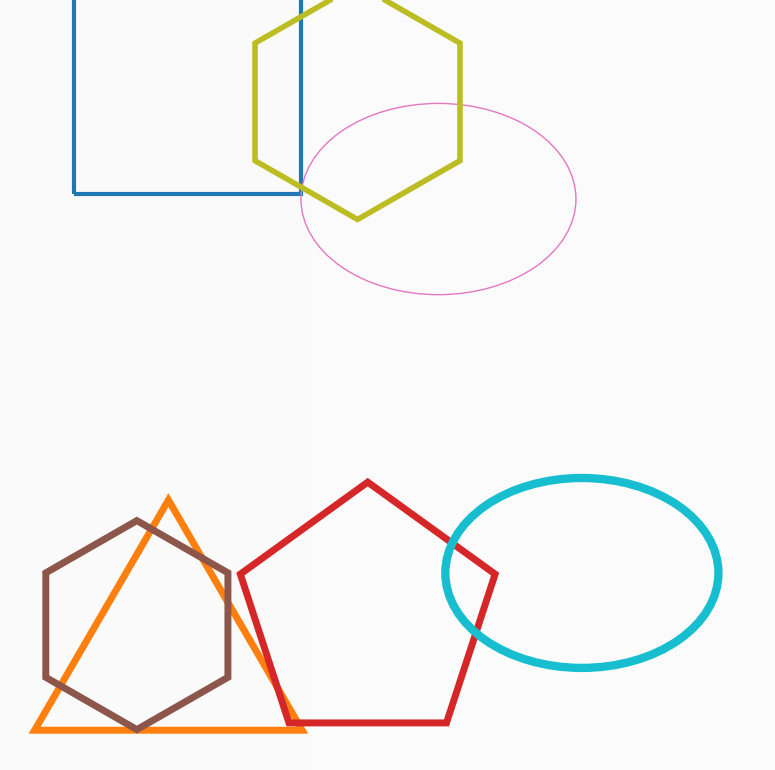[{"shape": "square", "thickness": 1.5, "radius": 0.73, "center": [0.242, 0.894]}, {"shape": "triangle", "thickness": 2.5, "radius": 1.0, "center": [0.217, 0.151]}, {"shape": "pentagon", "thickness": 2.5, "radius": 0.86, "center": [0.474, 0.201]}, {"shape": "hexagon", "thickness": 2.5, "radius": 0.68, "center": [0.177, 0.188]}, {"shape": "oval", "thickness": 0.5, "radius": 0.89, "center": [0.566, 0.742]}, {"shape": "hexagon", "thickness": 2, "radius": 0.76, "center": [0.461, 0.868]}, {"shape": "oval", "thickness": 3, "radius": 0.88, "center": [0.751, 0.256]}]